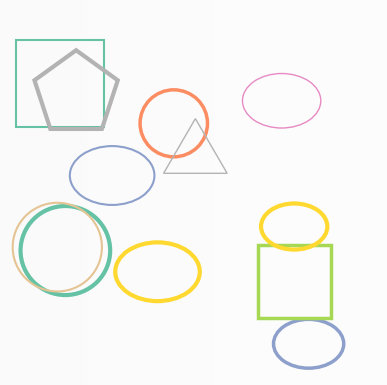[{"shape": "square", "thickness": 1.5, "radius": 0.57, "center": [0.154, 0.783]}, {"shape": "circle", "thickness": 3, "radius": 0.58, "center": [0.169, 0.349]}, {"shape": "circle", "thickness": 2.5, "radius": 0.43, "center": [0.448, 0.68]}, {"shape": "oval", "thickness": 1.5, "radius": 0.55, "center": [0.289, 0.544]}, {"shape": "oval", "thickness": 2.5, "radius": 0.45, "center": [0.796, 0.107]}, {"shape": "oval", "thickness": 1, "radius": 0.51, "center": [0.727, 0.738]}, {"shape": "square", "thickness": 2.5, "radius": 0.47, "center": [0.76, 0.269]}, {"shape": "oval", "thickness": 3, "radius": 0.43, "center": [0.759, 0.412]}, {"shape": "oval", "thickness": 3, "radius": 0.55, "center": [0.406, 0.294]}, {"shape": "circle", "thickness": 1.5, "radius": 0.58, "center": [0.148, 0.358]}, {"shape": "triangle", "thickness": 1, "radius": 0.47, "center": [0.504, 0.597]}, {"shape": "pentagon", "thickness": 3, "radius": 0.57, "center": [0.196, 0.757]}]